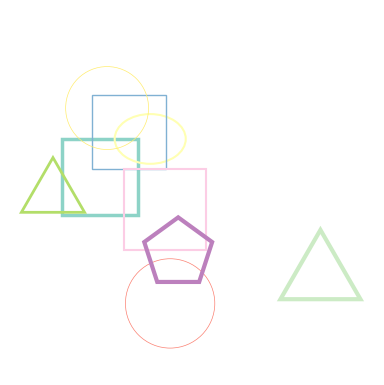[{"shape": "square", "thickness": 2.5, "radius": 0.49, "center": [0.261, 0.541]}, {"shape": "oval", "thickness": 1.5, "radius": 0.46, "center": [0.39, 0.639]}, {"shape": "circle", "thickness": 0.5, "radius": 0.58, "center": [0.442, 0.212]}, {"shape": "square", "thickness": 1, "radius": 0.48, "center": [0.334, 0.658]}, {"shape": "triangle", "thickness": 2, "radius": 0.47, "center": [0.138, 0.496]}, {"shape": "square", "thickness": 1.5, "radius": 0.53, "center": [0.429, 0.456]}, {"shape": "pentagon", "thickness": 3, "radius": 0.46, "center": [0.463, 0.343]}, {"shape": "triangle", "thickness": 3, "radius": 0.6, "center": [0.832, 0.283]}, {"shape": "circle", "thickness": 0.5, "radius": 0.54, "center": [0.278, 0.719]}]